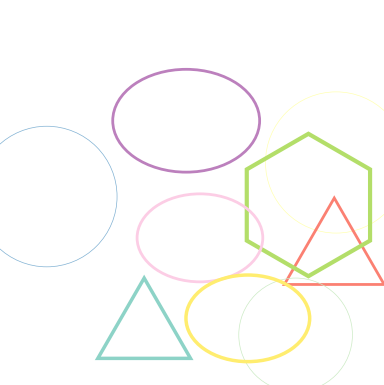[{"shape": "triangle", "thickness": 2.5, "radius": 0.69, "center": [0.374, 0.139]}, {"shape": "circle", "thickness": 0.5, "radius": 0.92, "center": [0.873, 0.578]}, {"shape": "triangle", "thickness": 2, "radius": 0.75, "center": [0.868, 0.336]}, {"shape": "circle", "thickness": 0.5, "radius": 0.91, "center": [0.121, 0.49]}, {"shape": "hexagon", "thickness": 3, "radius": 0.92, "center": [0.801, 0.468]}, {"shape": "oval", "thickness": 2, "radius": 0.82, "center": [0.519, 0.382]}, {"shape": "oval", "thickness": 2, "radius": 0.95, "center": [0.484, 0.686]}, {"shape": "circle", "thickness": 0.5, "radius": 0.74, "center": [0.768, 0.13]}, {"shape": "oval", "thickness": 2.5, "radius": 0.8, "center": [0.644, 0.173]}]